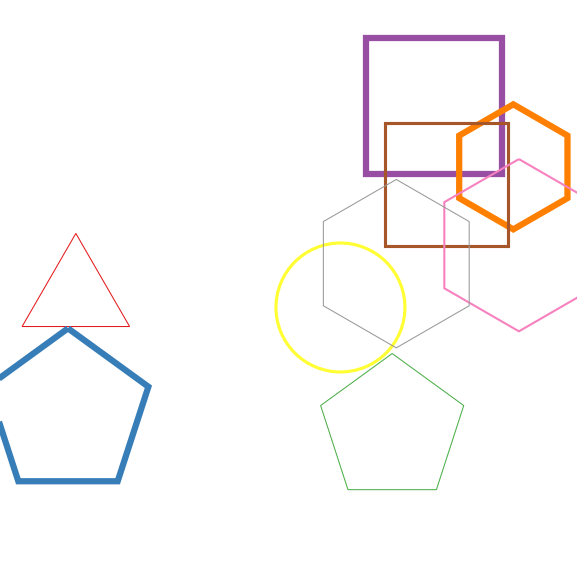[{"shape": "triangle", "thickness": 0.5, "radius": 0.54, "center": [0.131, 0.487]}, {"shape": "pentagon", "thickness": 3, "radius": 0.73, "center": [0.118, 0.284]}, {"shape": "pentagon", "thickness": 0.5, "radius": 0.65, "center": [0.679, 0.257]}, {"shape": "square", "thickness": 3, "radius": 0.59, "center": [0.752, 0.816]}, {"shape": "hexagon", "thickness": 3, "radius": 0.54, "center": [0.889, 0.71]}, {"shape": "circle", "thickness": 1.5, "radius": 0.56, "center": [0.59, 0.467]}, {"shape": "square", "thickness": 1.5, "radius": 0.53, "center": [0.773, 0.68]}, {"shape": "hexagon", "thickness": 1, "radius": 0.75, "center": [0.899, 0.575]}, {"shape": "hexagon", "thickness": 0.5, "radius": 0.73, "center": [0.686, 0.543]}]